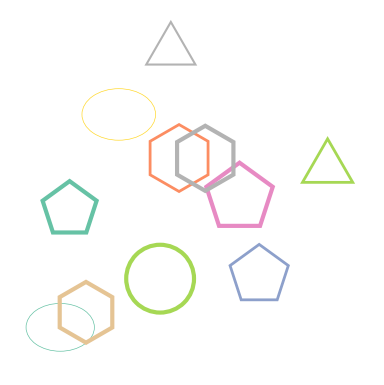[{"shape": "pentagon", "thickness": 3, "radius": 0.37, "center": [0.181, 0.456]}, {"shape": "oval", "thickness": 0.5, "radius": 0.44, "center": [0.156, 0.15]}, {"shape": "hexagon", "thickness": 2, "radius": 0.43, "center": [0.465, 0.59]}, {"shape": "pentagon", "thickness": 2, "radius": 0.4, "center": [0.673, 0.286]}, {"shape": "pentagon", "thickness": 3, "radius": 0.45, "center": [0.622, 0.487]}, {"shape": "circle", "thickness": 3, "radius": 0.44, "center": [0.416, 0.276]}, {"shape": "triangle", "thickness": 2, "radius": 0.38, "center": [0.851, 0.564]}, {"shape": "oval", "thickness": 0.5, "radius": 0.48, "center": [0.309, 0.703]}, {"shape": "hexagon", "thickness": 3, "radius": 0.39, "center": [0.223, 0.189]}, {"shape": "hexagon", "thickness": 3, "radius": 0.42, "center": [0.533, 0.589]}, {"shape": "triangle", "thickness": 1.5, "radius": 0.37, "center": [0.444, 0.869]}]